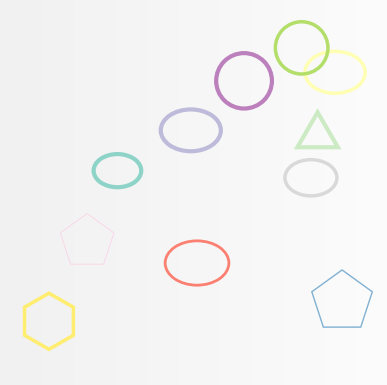[{"shape": "oval", "thickness": 3, "radius": 0.31, "center": [0.303, 0.557]}, {"shape": "oval", "thickness": 2.5, "radius": 0.39, "center": [0.865, 0.812]}, {"shape": "oval", "thickness": 3, "radius": 0.39, "center": [0.492, 0.661]}, {"shape": "oval", "thickness": 2, "radius": 0.41, "center": [0.508, 0.317]}, {"shape": "pentagon", "thickness": 1, "radius": 0.41, "center": [0.883, 0.217]}, {"shape": "circle", "thickness": 2.5, "radius": 0.34, "center": [0.778, 0.876]}, {"shape": "pentagon", "thickness": 0.5, "radius": 0.36, "center": [0.225, 0.373]}, {"shape": "oval", "thickness": 2.5, "radius": 0.34, "center": [0.802, 0.538]}, {"shape": "circle", "thickness": 3, "radius": 0.36, "center": [0.63, 0.79]}, {"shape": "triangle", "thickness": 3, "radius": 0.3, "center": [0.82, 0.648]}, {"shape": "hexagon", "thickness": 2.5, "radius": 0.36, "center": [0.126, 0.166]}]